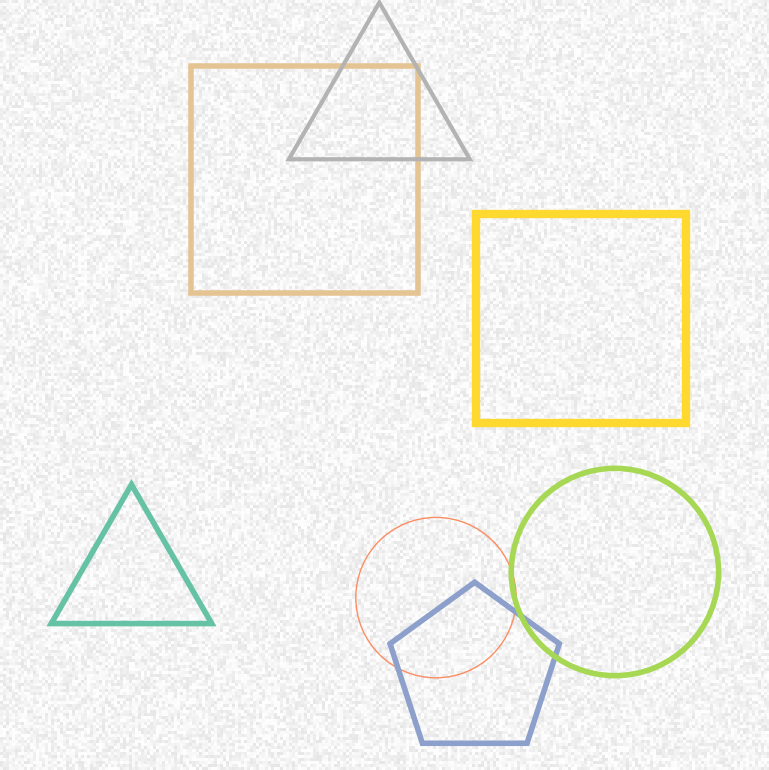[{"shape": "triangle", "thickness": 2, "radius": 0.6, "center": [0.171, 0.25]}, {"shape": "circle", "thickness": 0.5, "radius": 0.52, "center": [0.566, 0.224]}, {"shape": "pentagon", "thickness": 2, "radius": 0.58, "center": [0.616, 0.128]}, {"shape": "circle", "thickness": 2, "radius": 0.67, "center": [0.799, 0.257]}, {"shape": "square", "thickness": 3, "radius": 0.68, "center": [0.755, 0.587]}, {"shape": "square", "thickness": 2, "radius": 0.74, "center": [0.396, 0.767]}, {"shape": "triangle", "thickness": 1.5, "radius": 0.68, "center": [0.493, 0.861]}]